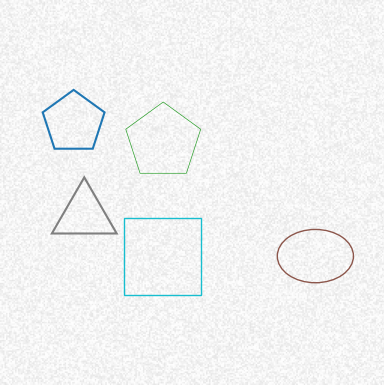[{"shape": "pentagon", "thickness": 1.5, "radius": 0.42, "center": [0.191, 0.682]}, {"shape": "pentagon", "thickness": 0.5, "radius": 0.51, "center": [0.424, 0.633]}, {"shape": "oval", "thickness": 1, "radius": 0.49, "center": [0.819, 0.335]}, {"shape": "triangle", "thickness": 1.5, "radius": 0.49, "center": [0.219, 0.442]}, {"shape": "square", "thickness": 1, "radius": 0.5, "center": [0.422, 0.335]}]